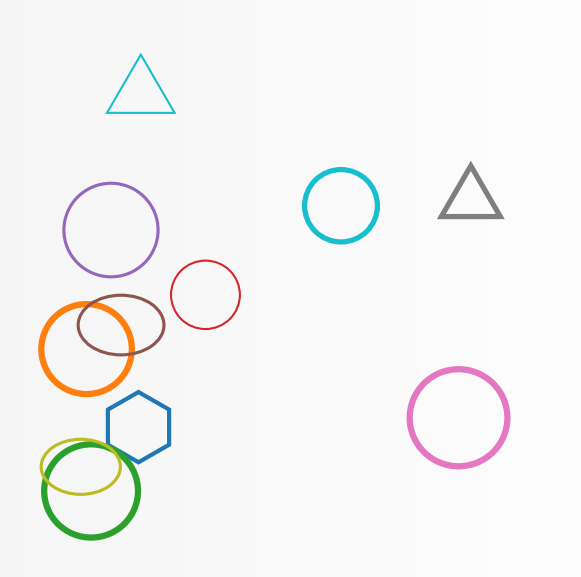[{"shape": "hexagon", "thickness": 2, "radius": 0.3, "center": [0.238, 0.259]}, {"shape": "circle", "thickness": 3, "radius": 0.39, "center": [0.149, 0.395]}, {"shape": "circle", "thickness": 3, "radius": 0.4, "center": [0.157, 0.149]}, {"shape": "circle", "thickness": 1, "radius": 0.3, "center": [0.353, 0.489]}, {"shape": "circle", "thickness": 1.5, "radius": 0.4, "center": [0.191, 0.601]}, {"shape": "oval", "thickness": 1.5, "radius": 0.37, "center": [0.208, 0.436]}, {"shape": "circle", "thickness": 3, "radius": 0.42, "center": [0.789, 0.276]}, {"shape": "triangle", "thickness": 2.5, "radius": 0.29, "center": [0.81, 0.653]}, {"shape": "oval", "thickness": 1.5, "radius": 0.34, "center": [0.139, 0.191]}, {"shape": "triangle", "thickness": 1, "radius": 0.34, "center": [0.242, 0.837]}, {"shape": "circle", "thickness": 2.5, "radius": 0.31, "center": [0.587, 0.643]}]